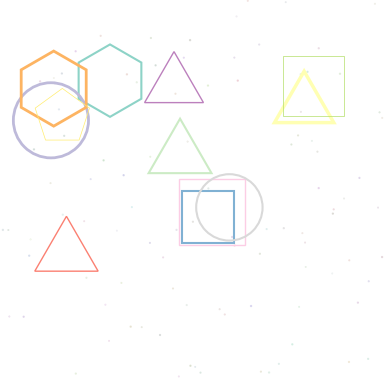[{"shape": "hexagon", "thickness": 1.5, "radius": 0.47, "center": [0.286, 0.791]}, {"shape": "triangle", "thickness": 2.5, "radius": 0.44, "center": [0.79, 0.726]}, {"shape": "circle", "thickness": 2, "radius": 0.49, "center": [0.132, 0.688]}, {"shape": "triangle", "thickness": 1, "radius": 0.48, "center": [0.173, 0.343]}, {"shape": "square", "thickness": 1.5, "radius": 0.34, "center": [0.54, 0.437]}, {"shape": "hexagon", "thickness": 2, "radius": 0.49, "center": [0.139, 0.77]}, {"shape": "square", "thickness": 0.5, "radius": 0.39, "center": [0.814, 0.776]}, {"shape": "square", "thickness": 1, "radius": 0.43, "center": [0.551, 0.45]}, {"shape": "circle", "thickness": 1.5, "radius": 0.43, "center": [0.596, 0.461]}, {"shape": "triangle", "thickness": 1, "radius": 0.44, "center": [0.452, 0.778]}, {"shape": "triangle", "thickness": 1.5, "radius": 0.47, "center": [0.468, 0.597]}, {"shape": "pentagon", "thickness": 0.5, "radius": 0.37, "center": [0.162, 0.696]}]